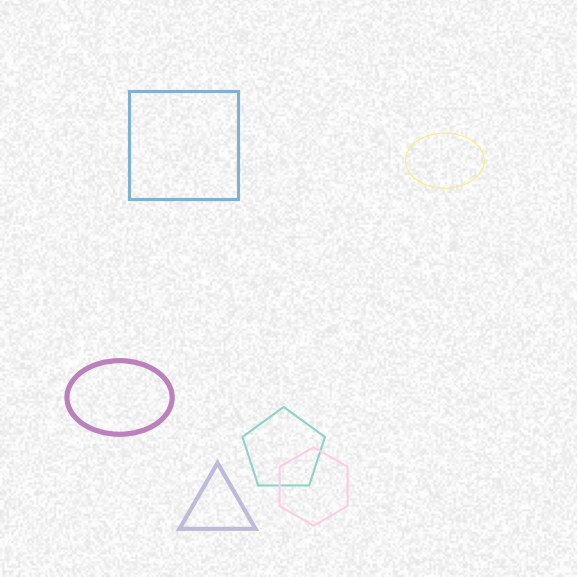[{"shape": "pentagon", "thickness": 1, "radius": 0.38, "center": [0.491, 0.219]}, {"shape": "triangle", "thickness": 2, "radius": 0.38, "center": [0.377, 0.121]}, {"shape": "square", "thickness": 1.5, "radius": 0.47, "center": [0.318, 0.748]}, {"shape": "hexagon", "thickness": 1, "radius": 0.34, "center": [0.543, 0.157]}, {"shape": "oval", "thickness": 2.5, "radius": 0.46, "center": [0.207, 0.311]}, {"shape": "oval", "thickness": 0.5, "radius": 0.34, "center": [0.77, 0.721]}]